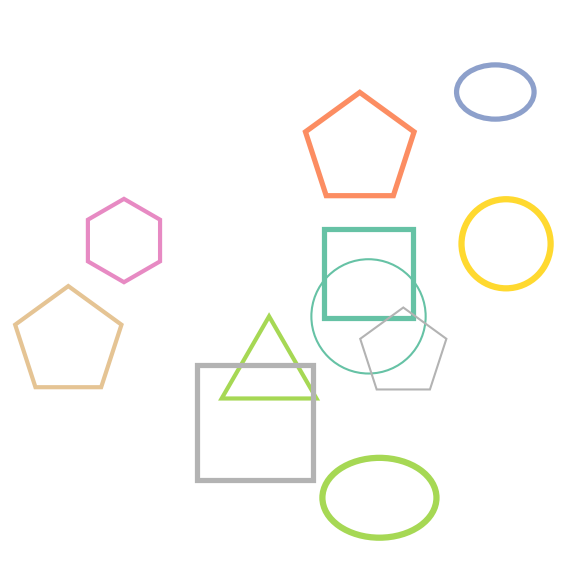[{"shape": "circle", "thickness": 1, "radius": 0.49, "center": [0.638, 0.451]}, {"shape": "square", "thickness": 2.5, "radius": 0.38, "center": [0.638, 0.526]}, {"shape": "pentagon", "thickness": 2.5, "radius": 0.49, "center": [0.623, 0.74]}, {"shape": "oval", "thickness": 2.5, "radius": 0.34, "center": [0.858, 0.84]}, {"shape": "hexagon", "thickness": 2, "radius": 0.36, "center": [0.215, 0.583]}, {"shape": "triangle", "thickness": 2, "radius": 0.47, "center": [0.466, 0.357]}, {"shape": "oval", "thickness": 3, "radius": 0.49, "center": [0.657, 0.137]}, {"shape": "circle", "thickness": 3, "radius": 0.39, "center": [0.876, 0.577]}, {"shape": "pentagon", "thickness": 2, "radius": 0.48, "center": [0.118, 0.407]}, {"shape": "square", "thickness": 2.5, "radius": 0.5, "center": [0.442, 0.267]}, {"shape": "pentagon", "thickness": 1, "radius": 0.39, "center": [0.698, 0.388]}]